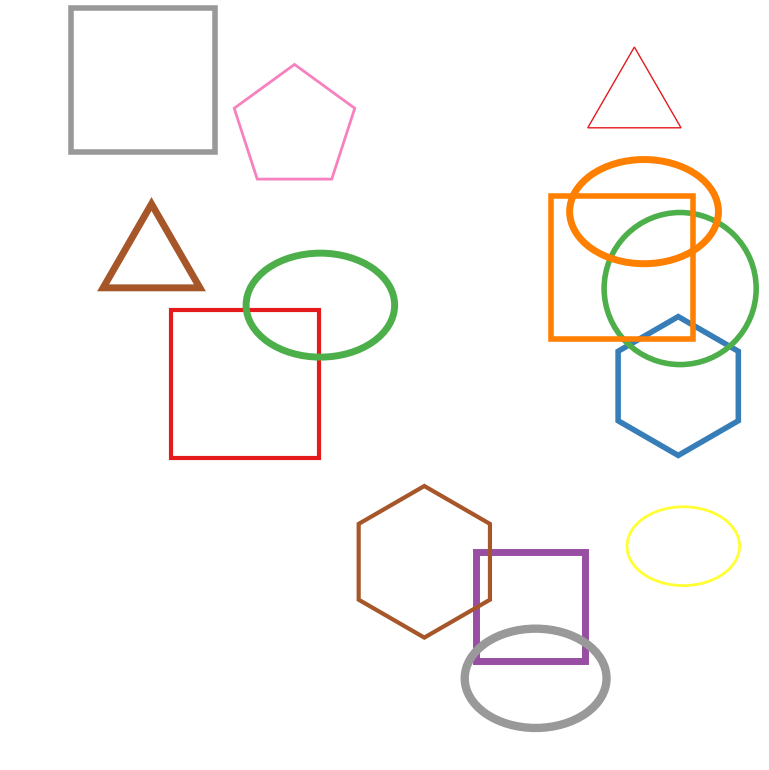[{"shape": "triangle", "thickness": 0.5, "radius": 0.35, "center": [0.824, 0.869]}, {"shape": "square", "thickness": 1.5, "radius": 0.48, "center": [0.318, 0.501]}, {"shape": "hexagon", "thickness": 2, "radius": 0.45, "center": [0.881, 0.499]}, {"shape": "circle", "thickness": 2, "radius": 0.49, "center": [0.883, 0.625]}, {"shape": "oval", "thickness": 2.5, "radius": 0.48, "center": [0.416, 0.604]}, {"shape": "square", "thickness": 2.5, "radius": 0.35, "center": [0.689, 0.212]}, {"shape": "oval", "thickness": 2.5, "radius": 0.48, "center": [0.836, 0.725]}, {"shape": "square", "thickness": 2, "radius": 0.46, "center": [0.808, 0.653]}, {"shape": "oval", "thickness": 1, "radius": 0.37, "center": [0.887, 0.291]}, {"shape": "triangle", "thickness": 2.5, "radius": 0.36, "center": [0.197, 0.662]}, {"shape": "hexagon", "thickness": 1.5, "radius": 0.49, "center": [0.551, 0.27]}, {"shape": "pentagon", "thickness": 1, "radius": 0.41, "center": [0.382, 0.834]}, {"shape": "oval", "thickness": 3, "radius": 0.46, "center": [0.696, 0.119]}, {"shape": "square", "thickness": 2, "radius": 0.47, "center": [0.186, 0.897]}]